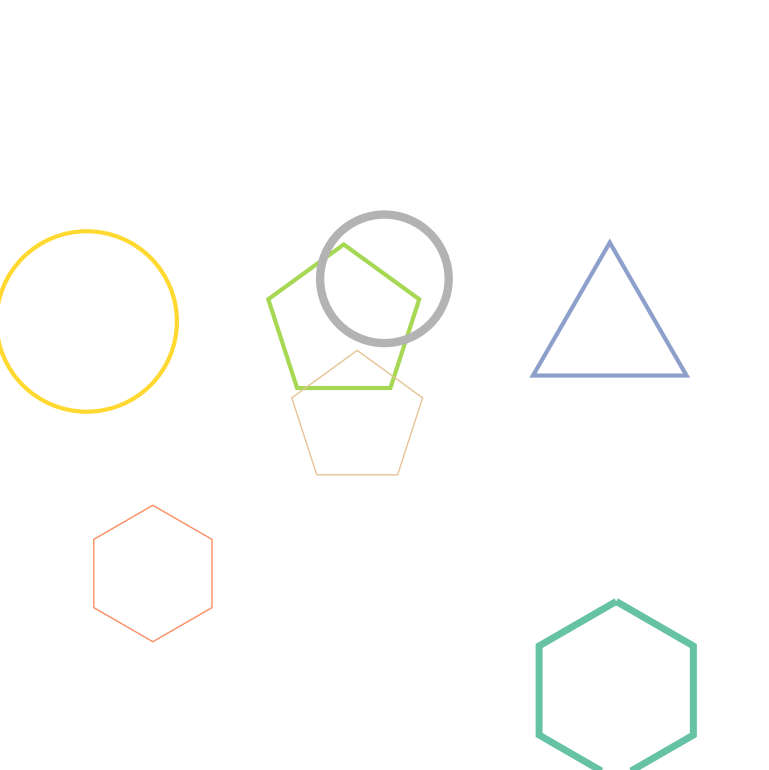[{"shape": "hexagon", "thickness": 2.5, "radius": 0.58, "center": [0.8, 0.103]}, {"shape": "hexagon", "thickness": 0.5, "radius": 0.44, "center": [0.199, 0.255]}, {"shape": "triangle", "thickness": 1.5, "radius": 0.58, "center": [0.792, 0.57]}, {"shape": "pentagon", "thickness": 1.5, "radius": 0.52, "center": [0.446, 0.579]}, {"shape": "circle", "thickness": 1.5, "radius": 0.59, "center": [0.113, 0.582]}, {"shape": "pentagon", "thickness": 0.5, "radius": 0.45, "center": [0.464, 0.456]}, {"shape": "circle", "thickness": 3, "radius": 0.42, "center": [0.499, 0.638]}]